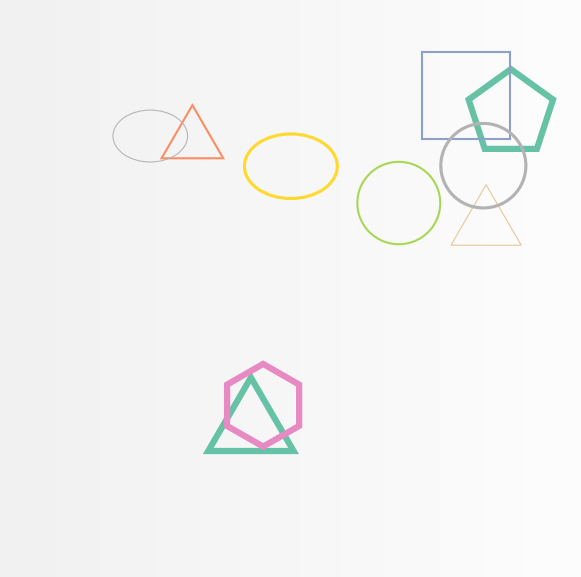[{"shape": "triangle", "thickness": 3, "radius": 0.42, "center": [0.432, 0.261]}, {"shape": "pentagon", "thickness": 3, "radius": 0.38, "center": [0.879, 0.803]}, {"shape": "triangle", "thickness": 1, "radius": 0.31, "center": [0.331, 0.756]}, {"shape": "square", "thickness": 1, "radius": 0.38, "center": [0.801, 0.833]}, {"shape": "hexagon", "thickness": 3, "radius": 0.36, "center": [0.453, 0.297]}, {"shape": "circle", "thickness": 1, "radius": 0.36, "center": [0.686, 0.648]}, {"shape": "oval", "thickness": 1.5, "radius": 0.4, "center": [0.5, 0.711]}, {"shape": "triangle", "thickness": 0.5, "radius": 0.35, "center": [0.836, 0.609]}, {"shape": "circle", "thickness": 1.5, "radius": 0.37, "center": [0.832, 0.712]}, {"shape": "oval", "thickness": 0.5, "radius": 0.32, "center": [0.259, 0.764]}]